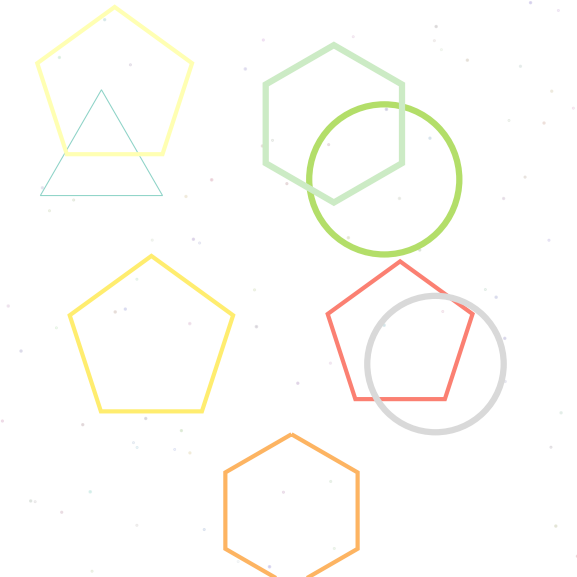[{"shape": "triangle", "thickness": 0.5, "radius": 0.61, "center": [0.176, 0.722]}, {"shape": "pentagon", "thickness": 2, "radius": 0.7, "center": [0.199, 0.846]}, {"shape": "pentagon", "thickness": 2, "radius": 0.66, "center": [0.693, 0.415]}, {"shape": "hexagon", "thickness": 2, "radius": 0.66, "center": [0.505, 0.115]}, {"shape": "circle", "thickness": 3, "radius": 0.65, "center": [0.665, 0.688]}, {"shape": "circle", "thickness": 3, "radius": 0.59, "center": [0.754, 0.369]}, {"shape": "hexagon", "thickness": 3, "radius": 0.68, "center": [0.578, 0.785]}, {"shape": "pentagon", "thickness": 2, "radius": 0.74, "center": [0.262, 0.407]}]